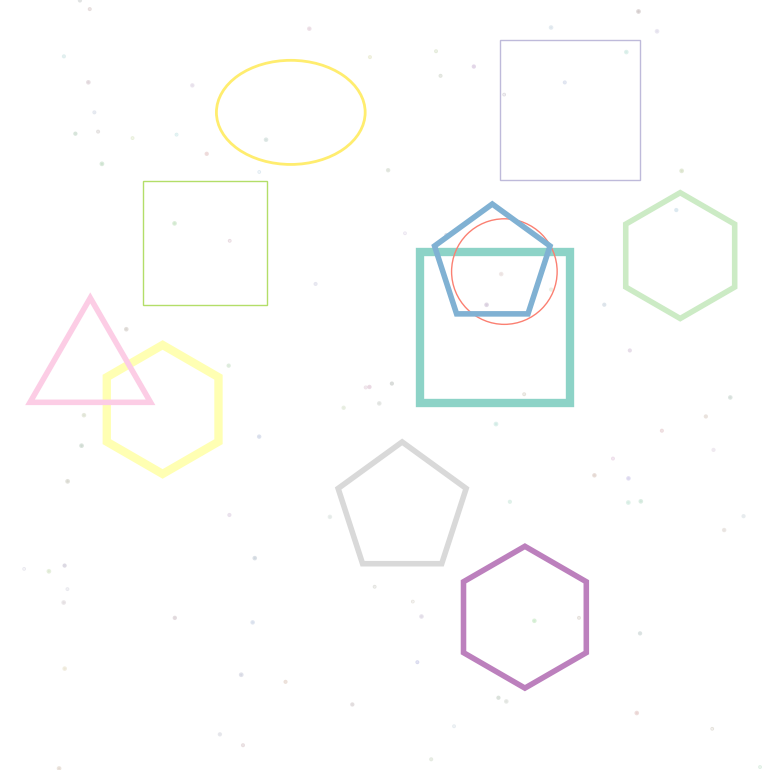[{"shape": "square", "thickness": 3, "radius": 0.49, "center": [0.643, 0.575]}, {"shape": "hexagon", "thickness": 3, "radius": 0.42, "center": [0.211, 0.468]}, {"shape": "square", "thickness": 0.5, "radius": 0.45, "center": [0.74, 0.857]}, {"shape": "circle", "thickness": 0.5, "radius": 0.34, "center": [0.655, 0.647]}, {"shape": "pentagon", "thickness": 2, "radius": 0.39, "center": [0.639, 0.656]}, {"shape": "square", "thickness": 0.5, "radius": 0.4, "center": [0.267, 0.684]}, {"shape": "triangle", "thickness": 2, "radius": 0.45, "center": [0.117, 0.523]}, {"shape": "pentagon", "thickness": 2, "radius": 0.44, "center": [0.522, 0.339]}, {"shape": "hexagon", "thickness": 2, "radius": 0.46, "center": [0.682, 0.198]}, {"shape": "hexagon", "thickness": 2, "radius": 0.41, "center": [0.883, 0.668]}, {"shape": "oval", "thickness": 1, "radius": 0.48, "center": [0.378, 0.854]}]